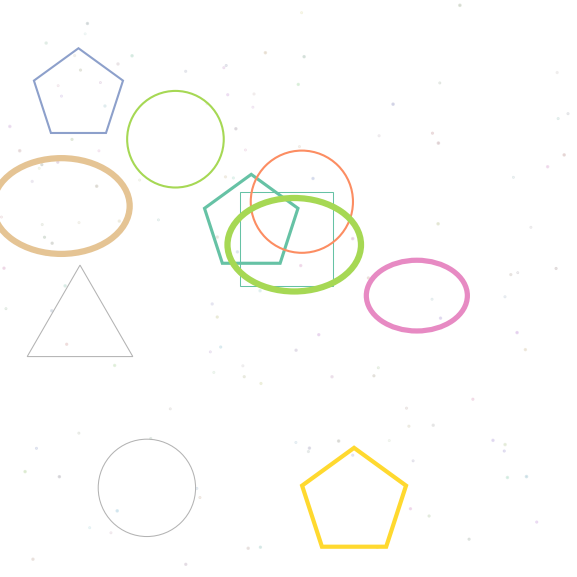[{"shape": "pentagon", "thickness": 1.5, "radius": 0.43, "center": [0.435, 0.612]}, {"shape": "square", "thickness": 0.5, "radius": 0.4, "center": [0.496, 0.586]}, {"shape": "circle", "thickness": 1, "radius": 0.44, "center": [0.523, 0.65]}, {"shape": "pentagon", "thickness": 1, "radius": 0.41, "center": [0.136, 0.834]}, {"shape": "oval", "thickness": 2.5, "radius": 0.44, "center": [0.722, 0.487]}, {"shape": "circle", "thickness": 1, "radius": 0.42, "center": [0.304, 0.758]}, {"shape": "oval", "thickness": 3, "radius": 0.58, "center": [0.51, 0.575]}, {"shape": "pentagon", "thickness": 2, "radius": 0.47, "center": [0.613, 0.129]}, {"shape": "oval", "thickness": 3, "radius": 0.59, "center": [0.106, 0.642]}, {"shape": "triangle", "thickness": 0.5, "radius": 0.53, "center": [0.139, 0.434]}, {"shape": "circle", "thickness": 0.5, "radius": 0.42, "center": [0.254, 0.154]}]